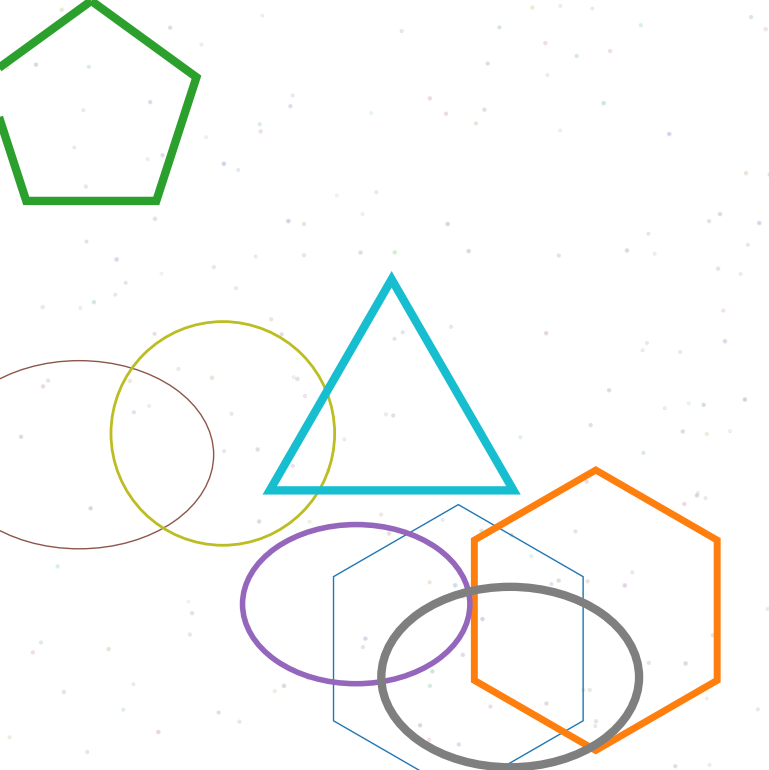[{"shape": "hexagon", "thickness": 0.5, "radius": 0.94, "center": [0.595, 0.158]}, {"shape": "hexagon", "thickness": 2.5, "radius": 0.91, "center": [0.774, 0.207]}, {"shape": "pentagon", "thickness": 3, "radius": 0.72, "center": [0.119, 0.855]}, {"shape": "oval", "thickness": 2, "radius": 0.74, "center": [0.463, 0.215]}, {"shape": "oval", "thickness": 0.5, "radius": 0.87, "center": [0.103, 0.409]}, {"shape": "oval", "thickness": 3, "radius": 0.84, "center": [0.663, 0.121]}, {"shape": "circle", "thickness": 1, "radius": 0.73, "center": [0.289, 0.437]}, {"shape": "triangle", "thickness": 3, "radius": 0.91, "center": [0.509, 0.455]}]